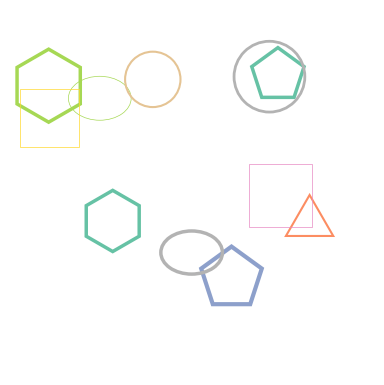[{"shape": "pentagon", "thickness": 2.5, "radius": 0.36, "center": [0.722, 0.805]}, {"shape": "hexagon", "thickness": 2.5, "radius": 0.4, "center": [0.293, 0.426]}, {"shape": "triangle", "thickness": 1.5, "radius": 0.35, "center": [0.804, 0.423]}, {"shape": "pentagon", "thickness": 3, "radius": 0.41, "center": [0.601, 0.277]}, {"shape": "square", "thickness": 0.5, "radius": 0.41, "center": [0.73, 0.492]}, {"shape": "hexagon", "thickness": 2.5, "radius": 0.47, "center": [0.126, 0.777]}, {"shape": "oval", "thickness": 0.5, "radius": 0.41, "center": [0.259, 0.745]}, {"shape": "square", "thickness": 0.5, "radius": 0.38, "center": [0.129, 0.693]}, {"shape": "circle", "thickness": 1.5, "radius": 0.36, "center": [0.397, 0.794]}, {"shape": "circle", "thickness": 2, "radius": 0.46, "center": [0.7, 0.801]}, {"shape": "oval", "thickness": 2.5, "radius": 0.4, "center": [0.498, 0.344]}]